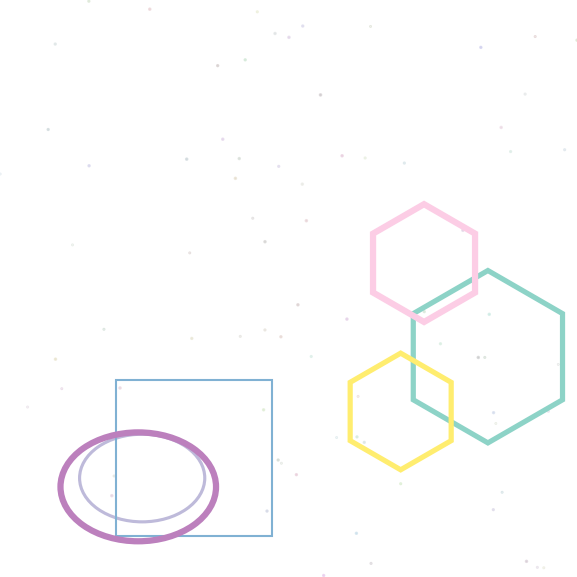[{"shape": "hexagon", "thickness": 2.5, "radius": 0.75, "center": [0.845, 0.381]}, {"shape": "oval", "thickness": 1.5, "radius": 0.54, "center": [0.246, 0.171]}, {"shape": "square", "thickness": 1, "radius": 0.68, "center": [0.336, 0.206]}, {"shape": "hexagon", "thickness": 3, "radius": 0.51, "center": [0.734, 0.544]}, {"shape": "oval", "thickness": 3, "radius": 0.67, "center": [0.239, 0.156]}, {"shape": "hexagon", "thickness": 2.5, "radius": 0.5, "center": [0.694, 0.287]}]